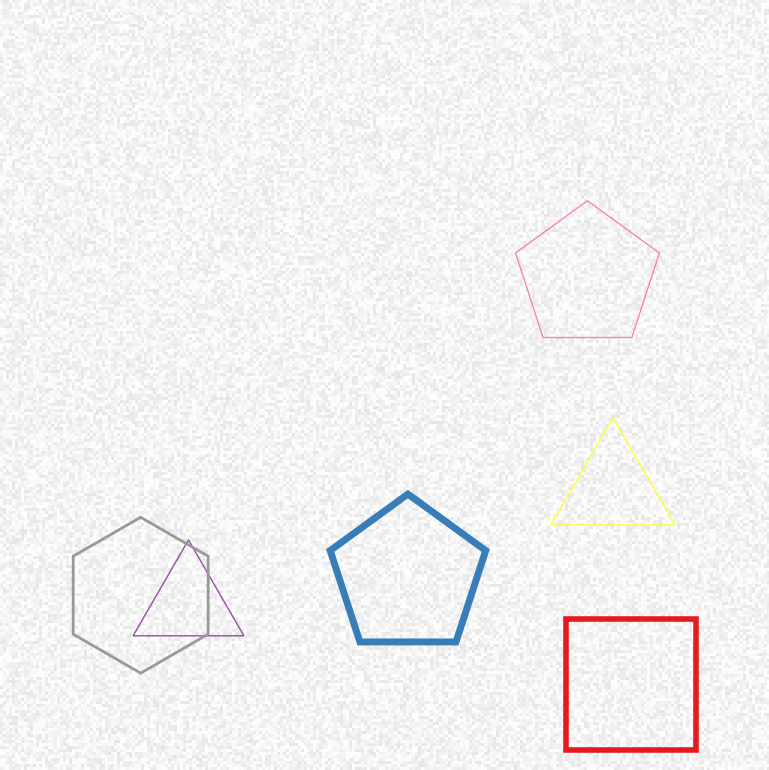[{"shape": "square", "thickness": 2, "radius": 0.42, "center": [0.819, 0.111]}, {"shape": "pentagon", "thickness": 2.5, "radius": 0.53, "center": [0.53, 0.252]}, {"shape": "triangle", "thickness": 0.5, "radius": 0.42, "center": [0.245, 0.216]}, {"shape": "triangle", "thickness": 0.5, "radius": 0.46, "center": [0.796, 0.365]}, {"shape": "pentagon", "thickness": 0.5, "radius": 0.49, "center": [0.763, 0.641]}, {"shape": "hexagon", "thickness": 1, "radius": 0.51, "center": [0.183, 0.227]}]